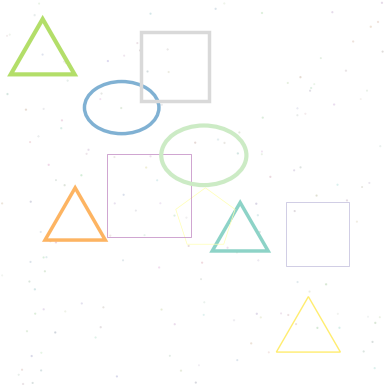[{"shape": "triangle", "thickness": 2.5, "radius": 0.42, "center": [0.624, 0.39]}, {"shape": "pentagon", "thickness": 0.5, "radius": 0.4, "center": [0.534, 0.431]}, {"shape": "square", "thickness": 0.5, "radius": 0.41, "center": [0.824, 0.392]}, {"shape": "oval", "thickness": 2.5, "radius": 0.48, "center": [0.316, 0.721]}, {"shape": "triangle", "thickness": 2.5, "radius": 0.45, "center": [0.195, 0.422]}, {"shape": "triangle", "thickness": 3, "radius": 0.48, "center": [0.111, 0.855]}, {"shape": "square", "thickness": 2.5, "radius": 0.44, "center": [0.454, 0.827]}, {"shape": "square", "thickness": 0.5, "radius": 0.54, "center": [0.387, 0.492]}, {"shape": "oval", "thickness": 3, "radius": 0.55, "center": [0.529, 0.597]}, {"shape": "triangle", "thickness": 1, "radius": 0.48, "center": [0.801, 0.134]}]